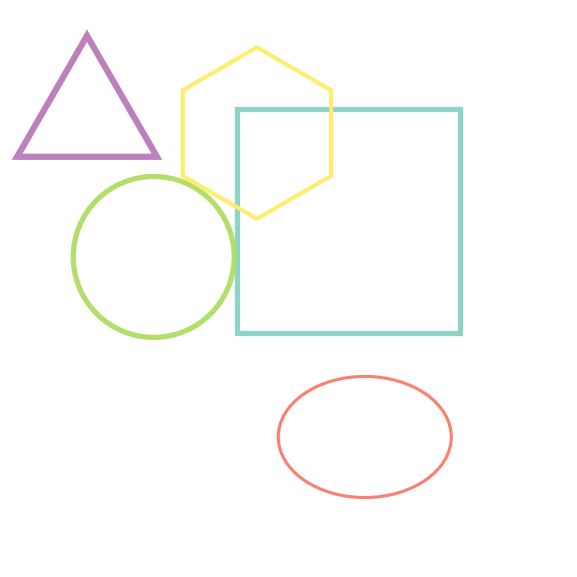[{"shape": "square", "thickness": 2.5, "radius": 0.97, "center": [0.603, 0.617]}, {"shape": "oval", "thickness": 1.5, "radius": 0.75, "center": [0.632, 0.242]}, {"shape": "circle", "thickness": 2.5, "radius": 0.7, "center": [0.266, 0.554]}, {"shape": "triangle", "thickness": 3, "radius": 0.7, "center": [0.151, 0.798]}, {"shape": "hexagon", "thickness": 2, "radius": 0.74, "center": [0.445, 0.769]}]